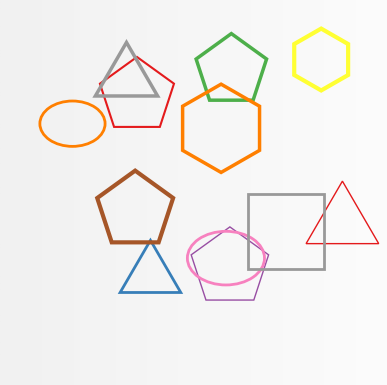[{"shape": "pentagon", "thickness": 1.5, "radius": 0.5, "center": [0.353, 0.752]}, {"shape": "triangle", "thickness": 1, "radius": 0.54, "center": [0.884, 0.421]}, {"shape": "triangle", "thickness": 2, "radius": 0.45, "center": [0.388, 0.285]}, {"shape": "pentagon", "thickness": 2.5, "radius": 0.48, "center": [0.597, 0.817]}, {"shape": "pentagon", "thickness": 1, "radius": 0.53, "center": [0.593, 0.306]}, {"shape": "hexagon", "thickness": 2.5, "radius": 0.57, "center": [0.571, 0.667]}, {"shape": "oval", "thickness": 2, "radius": 0.42, "center": [0.187, 0.679]}, {"shape": "hexagon", "thickness": 3, "radius": 0.4, "center": [0.829, 0.845]}, {"shape": "pentagon", "thickness": 3, "radius": 0.51, "center": [0.349, 0.454]}, {"shape": "oval", "thickness": 2, "radius": 0.5, "center": [0.583, 0.33]}, {"shape": "square", "thickness": 2, "radius": 0.49, "center": [0.738, 0.398]}, {"shape": "triangle", "thickness": 2.5, "radius": 0.46, "center": [0.326, 0.797]}]